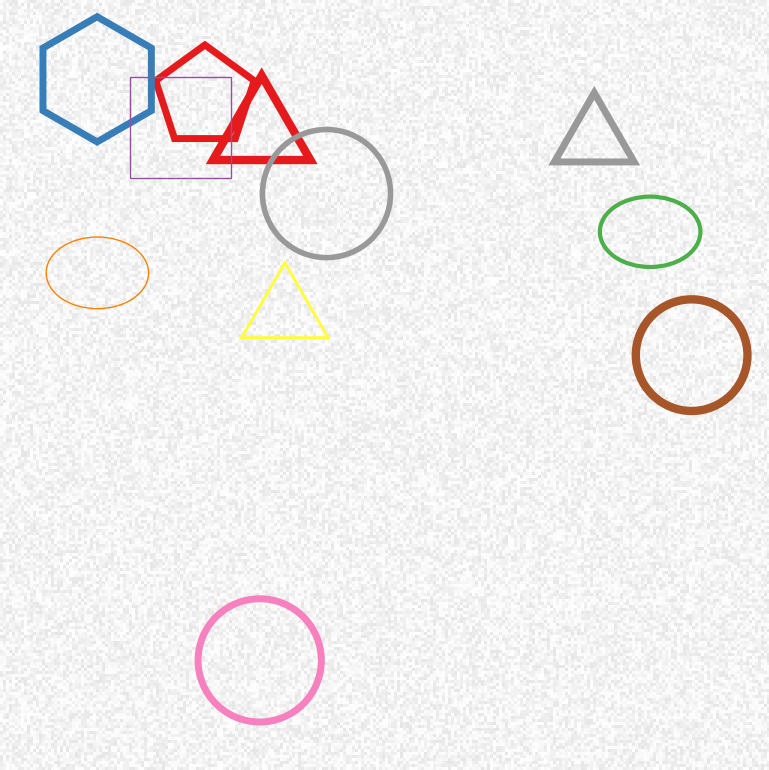[{"shape": "pentagon", "thickness": 2.5, "radius": 0.34, "center": [0.266, 0.874]}, {"shape": "triangle", "thickness": 3, "radius": 0.37, "center": [0.34, 0.829]}, {"shape": "hexagon", "thickness": 2.5, "radius": 0.41, "center": [0.126, 0.897]}, {"shape": "oval", "thickness": 1.5, "radius": 0.33, "center": [0.844, 0.699]}, {"shape": "square", "thickness": 0.5, "radius": 0.33, "center": [0.234, 0.835]}, {"shape": "oval", "thickness": 0.5, "radius": 0.33, "center": [0.126, 0.646]}, {"shape": "triangle", "thickness": 1, "radius": 0.32, "center": [0.37, 0.594]}, {"shape": "circle", "thickness": 3, "radius": 0.36, "center": [0.898, 0.539]}, {"shape": "circle", "thickness": 2.5, "radius": 0.4, "center": [0.337, 0.142]}, {"shape": "triangle", "thickness": 2.5, "radius": 0.3, "center": [0.772, 0.82]}, {"shape": "circle", "thickness": 2, "radius": 0.42, "center": [0.424, 0.749]}]